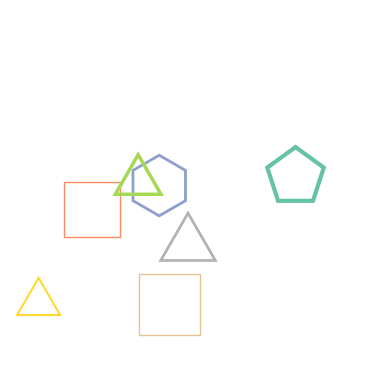[{"shape": "pentagon", "thickness": 3, "radius": 0.39, "center": [0.768, 0.541]}, {"shape": "square", "thickness": 1, "radius": 0.36, "center": [0.239, 0.456]}, {"shape": "hexagon", "thickness": 2, "radius": 0.39, "center": [0.414, 0.518]}, {"shape": "triangle", "thickness": 2.5, "radius": 0.34, "center": [0.359, 0.53]}, {"shape": "triangle", "thickness": 1.5, "radius": 0.32, "center": [0.1, 0.214]}, {"shape": "square", "thickness": 1, "radius": 0.39, "center": [0.44, 0.209]}, {"shape": "triangle", "thickness": 2, "radius": 0.41, "center": [0.488, 0.364]}]